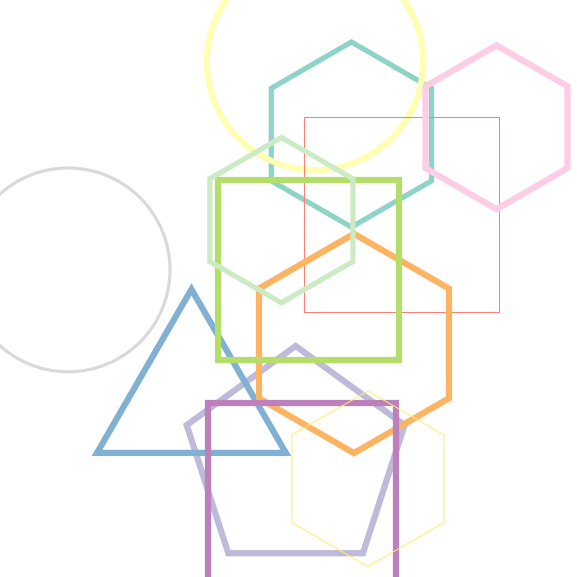[{"shape": "hexagon", "thickness": 2.5, "radius": 0.8, "center": [0.609, 0.766]}, {"shape": "circle", "thickness": 3, "radius": 0.94, "center": [0.546, 0.892]}, {"shape": "pentagon", "thickness": 3, "radius": 0.99, "center": [0.512, 0.202]}, {"shape": "square", "thickness": 0.5, "radius": 0.85, "center": [0.695, 0.628]}, {"shape": "triangle", "thickness": 3, "radius": 0.94, "center": [0.331, 0.309]}, {"shape": "hexagon", "thickness": 3, "radius": 0.95, "center": [0.613, 0.404]}, {"shape": "square", "thickness": 3, "radius": 0.78, "center": [0.534, 0.532]}, {"shape": "hexagon", "thickness": 3, "radius": 0.71, "center": [0.86, 0.779]}, {"shape": "circle", "thickness": 1.5, "radius": 0.88, "center": [0.118, 0.532]}, {"shape": "square", "thickness": 3, "radius": 0.81, "center": [0.523, 0.139]}, {"shape": "hexagon", "thickness": 2.5, "radius": 0.72, "center": [0.487, 0.618]}, {"shape": "hexagon", "thickness": 0.5, "radius": 0.76, "center": [0.637, 0.17]}]